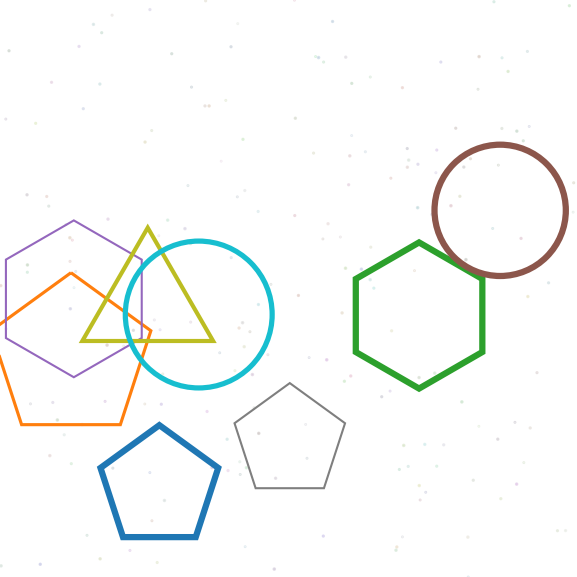[{"shape": "pentagon", "thickness": 3, "radius": 0.54, "center": [0.276, 0.156]}, {"shape": "pentagon", "thickness": 1.5, "radius": 0.73, "center": [0.123, 0.381]}, {"shape": "hexagon", "thickness": 3, "radius": 0.63, "center": [0.726, 0.453]}, {"shape": "hexagon", "thickness": 1, "radius": 0.68, "center": [0.128, 0.482]}, {"shape": "circle", "thickness": 3, "radius": 0.57, "center": [0.866, 0.635]}, {"shape": "pentagon", "thickness": 1, "radius": 0.5, "center": [0.502, 0.235]}, {"shape": "triangle", "thickness": 2, "radius": 0.65, "center": [0.256, 0.474]}, {"shape": "circle", "thickness": 2.5, "radius": 0.64, "center": [0.344, 0.455]}]